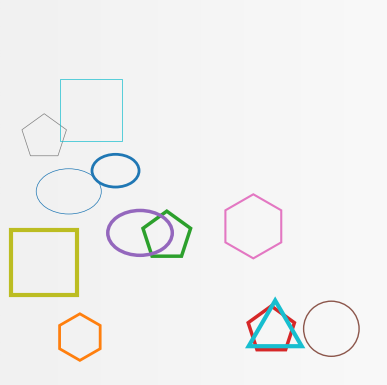[{"shape": "oval", "thickness": 0.5, "radius": 0.42, "center": [0.177, 0.503]}, {"shape": "oval", "thickness": 2, "radius": 0.3, "center": [0.298, 0.557]}, {"shape": "hexagon", "thickness": 2, "radius": 0.3, "center": [0.206, 0.124]}, {"shape": "pentagon", "thickness": 2.5, "radius": 0.32, "center": [0.43, 0.387]}, {"shape": "pentagon", "thickness": 2.5, "radius": 0.31, "center": [0.7, 0.142]}, {"shape": "oval", "thickness": 2.5, "radius": 0.42, "center": [0.361, 0.395]}, {"shape": "circle", "thickness": 1, "radius": 0.36, "center": [0.855, 0.146]}, {"shape": "hexagon", "thickness": 1.5, "radius": 0.42, "center": [0.654, 0.412]}, {"shape": "pentagon", "thickness": 0.5, "radius": 0.3, "center": [0.114, 0.644]}, {"shape": "square", "thickness": 3, "radius": 0.42, "center": [0.113, 0.318]}, {"shape": "square", "thickness": 0.5, "radius": 0.4, "center": [0.234, 0.714]}, {"shape": "triangle", "thickness": 3, "radius": 0.4, "center": [0.71, 0.14]}]